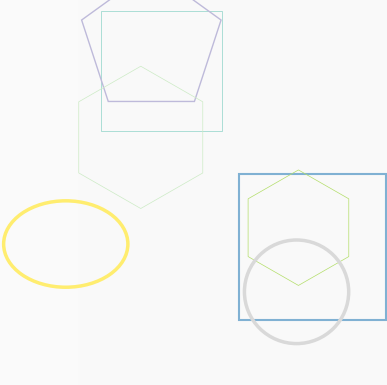[{"shape": "square", "thickness": 0.5, "radius": 0.78, "center": [0.416, 0.816]}, {"shape": "pentagon", "thickness": 1, "radius": 0.95, "center": [0.391, 0.89]}, {"shape": "square", "thickness": 1.5, "radius": 0.95, "center": [0.806, 0.358]}, {"shape": "hexagon", "thickness": 0.5, "radius": 0.75, "center": [0.77, 0.409]}, {"shape": "circle", "thickness": 2.5, "radius": 0.67, "center": [0.765, 0.242]}, {"shape": "hexagon", "thickness": 0.5, "radius": 0.92, "center": [0.363, 0.643]}, {"shape": "oval", "thickness": 2.5, "radius": 0.8, "center": [0.17, 0.366]}]